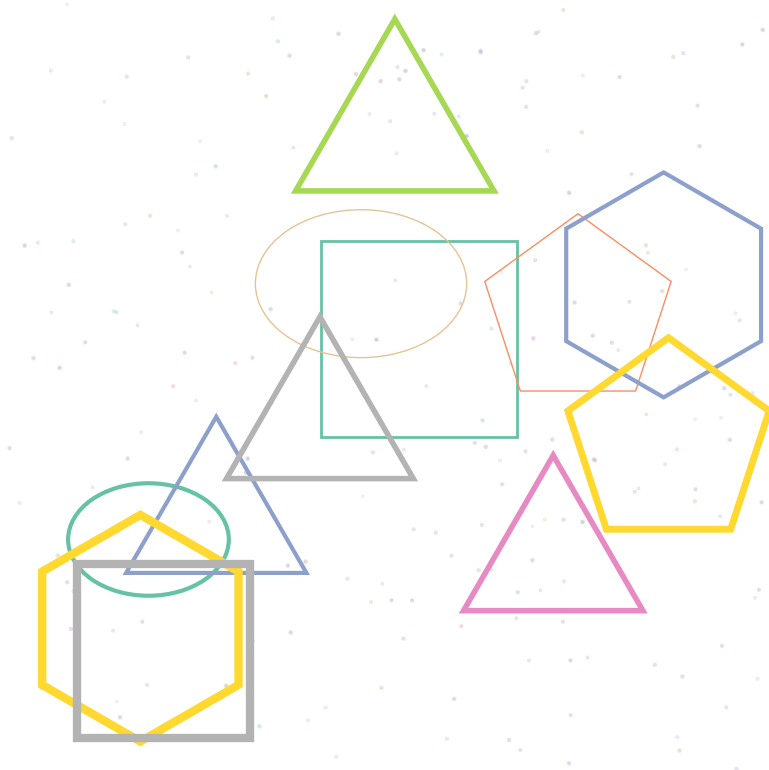[{"shape": "oval", "thickness": 1.5, "radius": 0.52, "center": [0.193, 0.299]}, {"shape": "square", "thickness": 1, "radius": 0.64, "center": [0.544, 0.56]}, {"shape": "pentagon", "thickness": 0.5, "radius": 0.64, "center": [0.751, 0.595]}, {"shape": "hexagon", "thickness": 1.5, "radius": 0.73, "center": [0.862, 0.63]}, {"shape": "triangle", "thickness": 1.5, "radius": 0.68, "center": [0.281, 0.324]}, {"shape": "triangle", "thickness": 2, "radius": 0.67, "center": [0.718, 0.274]}, {"shape": "triangle", "thickness": 2, "radius": 0.74, "center": [0.513, 0.826]}, {"shape": "hexagon", "thickness": 3, "radius": 0.74, "center": [0.182, 0.184]}, {"shape": "pentagon", "thickness": 2.5, "radius": 0.69, "center": [0.868, 0.424]}, {"shape": "oval", "thickness": 0.5, "radius": 0.69, "center": [0.469, 0.632]}, {"shape": "square", "thickness": 3, "radius": 0.56, "center": [0.212, 0.155]}, {"shape": "triangle", "thickness": 2, "radius": 0.7, "center": [0.415, 0.448]}]